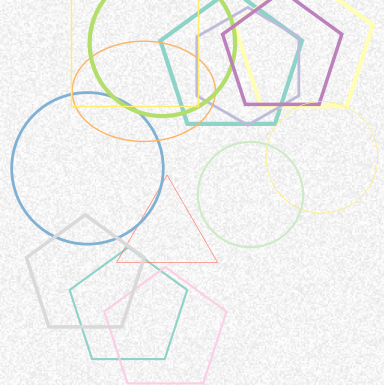[{"shape": "pentagon", "thickness": 1.5, "radius": 0.8, "center": [0.333, 0.197]}, {"shape": "pentagon", "thickness": 3, "radius": 0.97, "center": [0.601, 0.835]}, {"shape": "pentagon", "thickness": 3, "radius": 0.94, "center": [0.789, 0.877]}, {"shape": "hexagon", "thickness": 2, "radius": 0.76, "center": [0.644, 0.828]}, {"shape": "triangle", "thickness": 0.5, "radius": 0.76, "center": [0.434, 0.394]}, {"shape": "circle", "thickness": 2, "radius": 0.98, "center": [0.227, 0.563]}, {"shape": "oval", "thickness": 1, "radius": 0.93, "center": [0.373, 0.763]}, {"shape": "circle", "thickness": 3, "radius": 0.94, "center": [0.422, 0.887]}, {"shape": "pentagon", "thickness": 1.5, "radius": 0.84, "center": [0.429, 0.139]}, {"shape": "pentagon", "thickness": 2.5, "radius": 0.8, "center": [0.222, 0.281]}, {"shape": "pentagon", "thickness": 2.5, "radius": 0.81, "center": [0.733, 0.861]}, {"shape": "circle", "thickness": 1.5, "radius": 0.68, "center": [0.651, 0.495]}, {"shape": "square", "thickness": 1, "radius": 0.82, "center": [0.349, 0.89]}, {"shape": "circle", "thickness": 0.5, "radius": 0.72, "center": [0.836, 0.592]}]